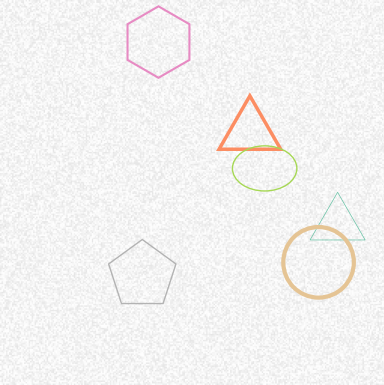[{"shape": "triangle", "thickness": 0.5, "radius": 0.41, "center": [0.877, 0.418]}, {"shape": "triangle", "thickness": 2.5, "radius": 0.46, "center": [0.649, 0.659]}, {"shape": "hexagon", "thickness": 1.5, "radius": 0.46, "center": [0.412, 0.891]}, {"shape": "oval", "thickness": 1, "radius": 0.42, "center": [0.687, 0.563]}, {"shape": "circle", "thickness": 3, "radius": 0.46, "center": [0.827, 0.319]}, {"shape": "pentagon", "thickness": 1, "radius": 0.46, "center": [0.37, 0.286]}]